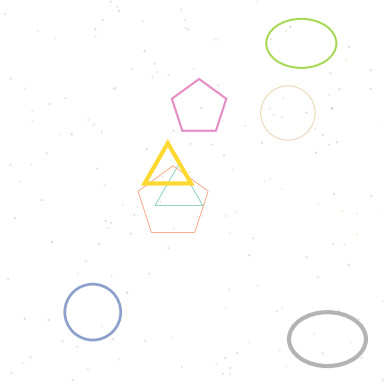[{"shape": "triangle", "thickness": 0.5, "radius": 0.36, "center": [0.465, 0.502]}, {"shape": "pentagon", "thickness": 0.5, "radius": 0.48, "center": [0.45, 0.474]}, {"shape": "circle", "thickness": 2, "radius": 0.36, "center": [0.241, 0.189]}, {"shape": "pentagon", "thickness": 1.5, "radius": 0.37, "center": [0.517, 0.72]}, {"shape": "oval", "thickness": 1.5, "radius": 0.46, "center": [0.783, 0.887]}, {"shape": "triangle", "thickness": 3, "radius": 0.35, "center": [0.436, 0.558]}, {"shape": "circle", "thickness": 0.5, "radius": 0.35, "center": [0.748, 0.706]}, {"shape": "oval", "thickness": 3, "radius": 0.5, "center": [0.851, 0.119]}]